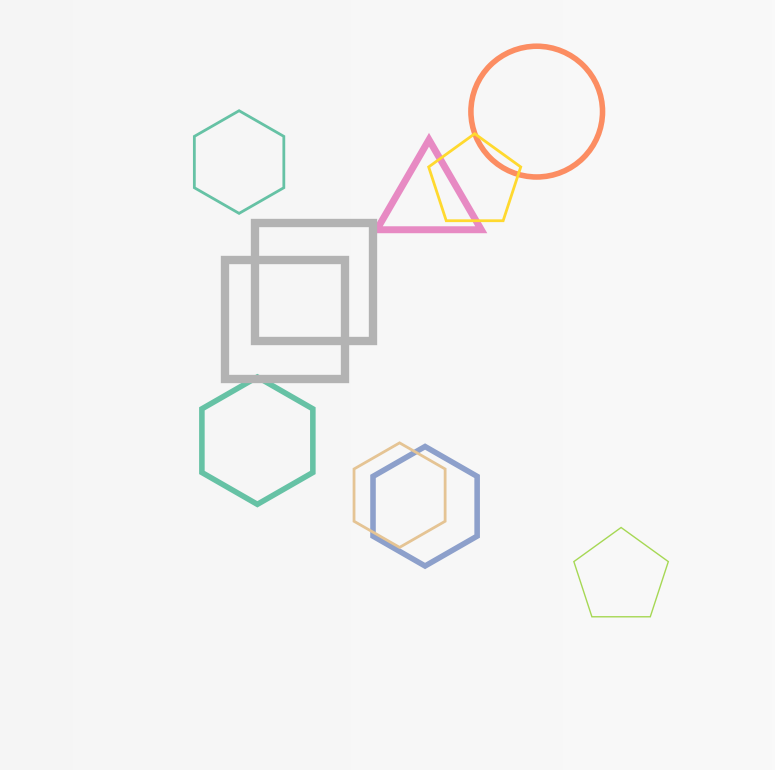[{"shape": "hexagon", "thickness": 2, "radius": 0.41, "center": [0.332, 0.428]}, {"shape": "hexagon", "thickness": 1, "radius": 0.33, "center": [0.309, 0.79]}, {"shape": "circle", "thickness": 2, "radius": 0.42, "center": [0.693, 0.855]}, {"shape": "hexagon", "thickness": 2, "radius": 0.39, "center": [0.548, 0.343]}, {"shape": "triangle", "thickness": 2.5, "radius": 0.39, "center": [0.554, 0.741]}, {"shape": "pentagon", "thickness": 0.5, "radius": 0.32, "center": [0.801, 0.251]}, {"shape": "pentagon", "thickness": 1, "radius": 0.31, "center": [0.613, 0.764]}, {"shape": "hexagon", "thickness": 1, "radius": 0.34, "center": [0.516, 0.357]}, {"shape": "square", "thickness": 3, "radius": 0.38, "center": [0.405, 0.634]}, {"shape": "square", "thickness": 3, "radius": 0.39, "center": [0.368, 0.585]}]